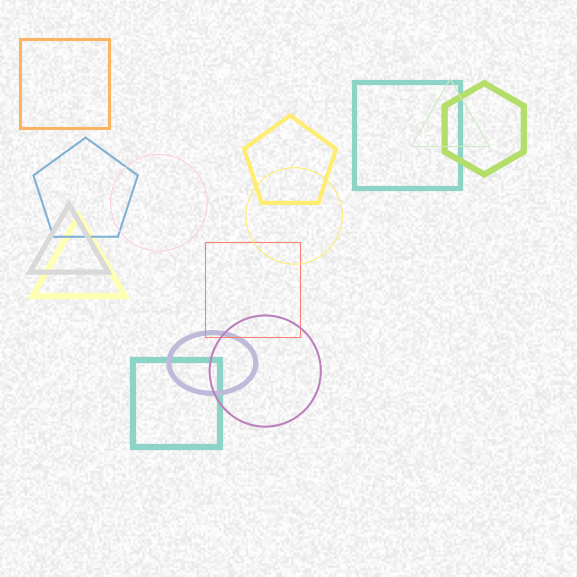[{"shape": "square", "thickness": 3, "radius": 0.38, "center": [0.305, 0.3]}, {"shape": "square", "thickness": 2.5, "radius": 0.46, "center": [0.704, 0.766]}, {"shape": "triangle", "thickness": 3, "radius": 0.46, "center": [0.136, 0.533]}, {"shape": "oval", "thickness": 2.5, "radius": 0.38, "center": [0.368, 0.37]}, {"shape": "square", "thickness": 0.5, "radius": 0.41, "center": [0.437, 0.498]}, {"shape": "pentagon", "thickness": 1, "radius": 0.47, "center": [0.148, 0.666]}, {"shape": "square", "thickness": 1.5, "radius": 0.39, "center": [0.111, 0.854]}, {"shape": "hexagon", "thickness": 3, "radius": 0.4, "center": [0.838, 0.776]}, {"shape": "circle", "thickness": 0.5, "radius": 0.42, "center": [0.275, 0.648]}, {"shape": "triangle", "thickness": 2.5, "radius": 0.39, "center": [0.12, 0.567]}, {"shape": "circle", "thickness": 1, "radius": 0.48, "center": [0.459, 0.357]}, {"shape": "triangle", "thickness": 0.5, "radius": 0.39, "center": [0.78, 0.785]}, {"shape": "pentagon", "thickness": 2, "radius": 0.42, "center": [0.502, 0.716]}, {"shape": "circle", "thickness": 0.5, "radius": 0.42, "center": [0.509, 0.625]}]